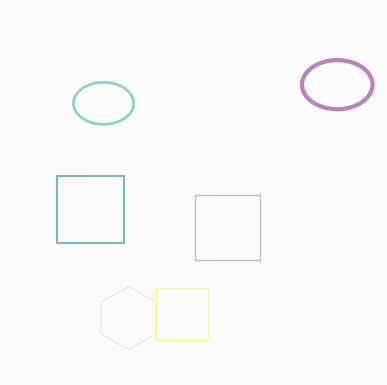[{"shape": "oval", "thickness": 2, "radius": 0.39, "center": [0.267, 0.732]}, {"shape": "square", "thickness": 1, "radius": 0.42, "center": [0.588, 0.41]}, {"shape": "square", "thickness": 1.5, "radius": 0.43, "center": [0.232, 0.456]}, {"shape": "hexagon", "thickness": 0.5, "radius": 0.41, "center": [0.332, 0.174]}, {"shape": "oval", "thickness": 3, "radius": 0.46, "center": [0.87, 0.78]}, {"shape": "square", "thickness": 0.5, "radius": 0.34, "center": [0.47, 0.184]}]